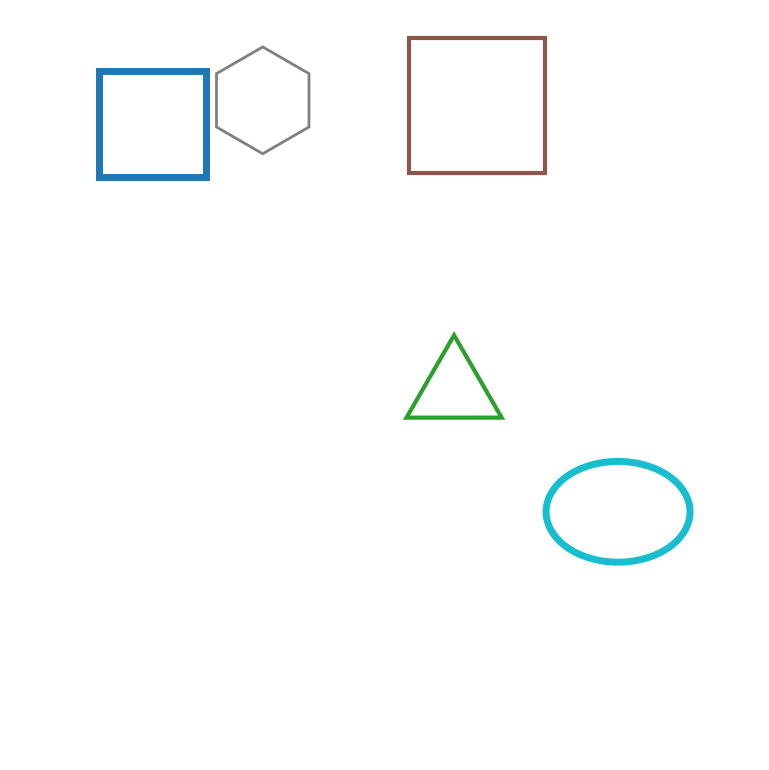[{"shape": "square", "thickness": 2.5, "radius": 0.35, "center": [0.198, 0.839]}, {"shape": "triangle", "thickness": 1.5, "radius": 0.36, "center": [0.59, 0.493]}, {"shape": "square", "thickness": 1.5, "radius": 0.44, "center": [0.62, 0.863]}, {"shape": "hexagon", "thickness": 1, "radius": 0.35, "center": [0.341, 0.87]}, {"shape": "oval", "thickness": 2.5, "radius": 0.47, "center": [0.803, 0.335]}]